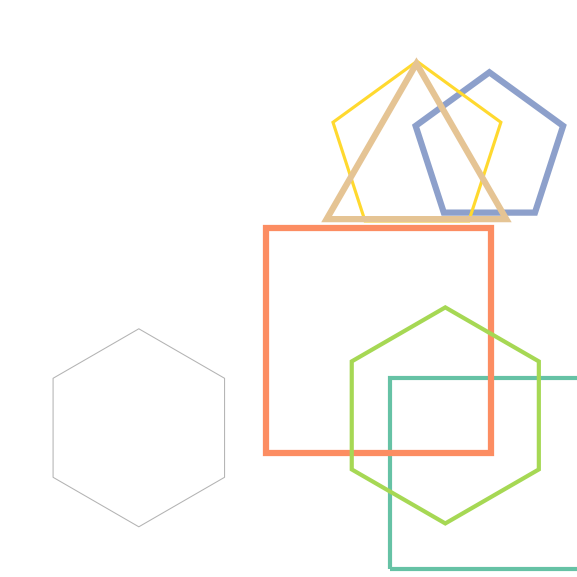[{"shape": "square", "thickness": 2, "radius": 0.83, "center": [0.841, 0.18]}, {"shape": "square", "thickness": 3, "radius": 0.97, "center": [0.655, 0.41]}, {"shape": "pentagon", "thickness": 3, "radius": 0.67, "center": [0.847, 0.74]}, {"shape": "hexagon", "thickness": 2, "radius": 0.94, "center": [0.771, 0.28]}, {"shape": "pentagon", "thickness": 1.5, "radius": 0.76, "center": [0.722, 0.74]}, {"shape": "triangle", "thickness": 3, "radius": 0.9, "center": [0.721, 0.709]}, {"shape": "hexagon", "thickness": 0.5, "radius": 0.86, "center": [0.24, 0.258]}]